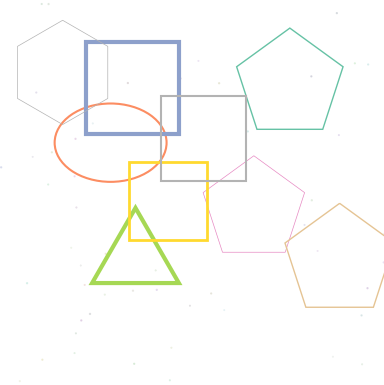[{"shape": "pentagon", "thickness": 1, "radius": 0.73, "center": [0.753, 0.782]}, {"shape": "oval", "thickness": 1.5, "radius": 0.73, "center": [0.287, 0.629]}, {"shape": "square", "thickness": 3, "radius": 0.6, "center": [0.345, 0.772]}, {"shape": "pentagon", "thickness": 0.5, "radius": 0.69, "center": [0.659, 0.457]}, {"shape": "triangle", "thickness": 3, "radius": 0.65, "center": [0.352, 0.33]}, {"shape": "square", "thickness": 2, "radius": 0.51, "center": [0.435, 0.477]}, {"shape": "pentagon", "thickness": 1, "radius": 0.75, "center": [0.882, 0.323]}, {"shape": "square", "thickness": 1.5, "radius": 0.55, "center": [0.529, 0.64]}, {"shape": "hexagon", "thickness": 0.5, "radius": 0.68, "center": [0.163, 0.812]}]